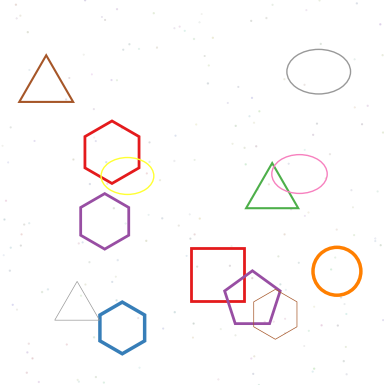[{"shape": "square", "thickness": 2, "radius": 0.34, "center": [0.566, 0.287]}, {"shape": "hexagon", "thickness": 2, "radius": 0.41, "center": [0.291, 0.605]}, {"shape": "hexagon", "thickness": 2.5, "radius": 0.34, "center": [0.318, 0.148]}, {"shape": "triangle", "thickness": 1.5, "radius": 0.39, "center": [0.707, 0.498]}, {"shape": "pentagon", "thickness": 2, "radius": 0.38, "center": [0.656, 0.221]}, {"shape": "hexagon", "thickness": 2, "radius": 0.36, "center": [0.272, 0.425]}, {"shape": "circle", "thickness": 2.5, "radius": 0.31, "center": [0.875, 0.295]}, {"shape": "oval", "thickness": 1, "radius": 0.34, "center": [0.331, 0.543]}, {"shape": "triangle", "thickness": 1.5, "radius": 0.4, "center": [0.12, 0.776]}, {"shape": "hexagon", "thickness": 0.5, "radius": 0.32, "center": [0.715, 0.184]}, {"shape": "oval", "thickness": 1, "radius": 0.36, "center": [0.778, 0.548]}, {"shape": "triangle", "thickness": 0.5, "radius": 0.34, "center": [0.2, 0.202]}, {"shape": "oval", "thickness": 1, "radius": 0.41, "center": [0.828, 0.814]}]